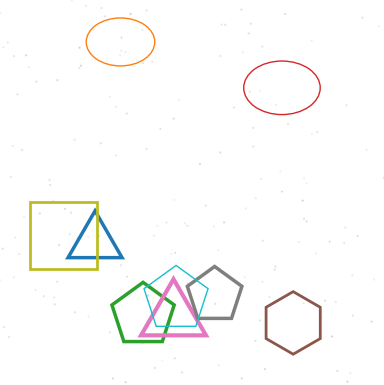[{"shape": "triangle", "thickness": 2.5, "radius": 0.4, "center": [0.247, 0.371]}, {"shape": "oval", "thickness": 1, "radius": 0.44, "center": [0.313, 0.891]}, {"shape": "pentagon", "thickness": 2.5, "radius": 0.43, "center": [0.372, 0.182]}, {"shape": "oval", "thickness": 1, "radius": 0.5, "center": [0.732, 0.772]}, {"shape": "hexagon", "thickness": 2, "radius": 0.41, "center": [0.762, 0.161]}, {"shape": "triangle", "thickness": 3, "radius": 0.49, "center": [0.451, 0.178]}, {"shape": "pentagon", "thickness": 2.5, "radius": 0.37, "center": [0.558, 0.233]}, {"shape": "square", "thickness": 2, "radius": 0.43, "center": [0.165, 0.389]}, {"shape": "pentagon", "thickness": 1, "radius": 0.44, "center": [0.457, 0.223]}]